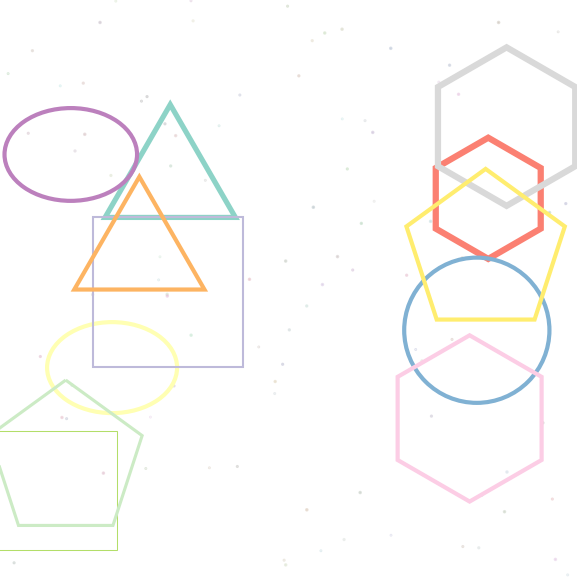[{"shape": "triangle", "thickness": 2.5, "radius": 0.65, "center": [0.295, 0.688]}, {"shape": "oval", "thickness": 2, "radius": 0.56, "center": [0.194, 0.363]}, {"shape": "square", "thickness": 1, "radius": 0.65, "center": [0.291, 0.494]}, {"shape": "hexagon", "thickness": 3, "radius": 0.52, "center": [0.845, 0.656]}, {"shape": "circle", "thickness": 2, "radius": 0.63, "center": [0.826, 0.427]}, {"shape": "triangle", "thickness": 2, "radius": 0.65, "center": [0.241, 0.563]}, {"shape": "square", "thickness": 0.5, "radius": 0.51, "center": [0.1, 0.15]}, {"shape": "hexagon", "thickness": 2, "radius": 0.72, "center": [0.813, 0.275]}, {"shape": "hexagon", "thickness": 3, "radius": 0.69, "center": [0.877, 0.78]}, {"shape": "oval", "thickness": 2, "radius": 0.57, "center": [0.123, 0.732]}, {"shape": "pentagon", "thickness": 1.5, "radius": 0.7, "center": [0.114, 0.202]}, {"shape": "pentagon", "thickness": 2, "radius": 0.72, "center": [0.841, 0.562]}]